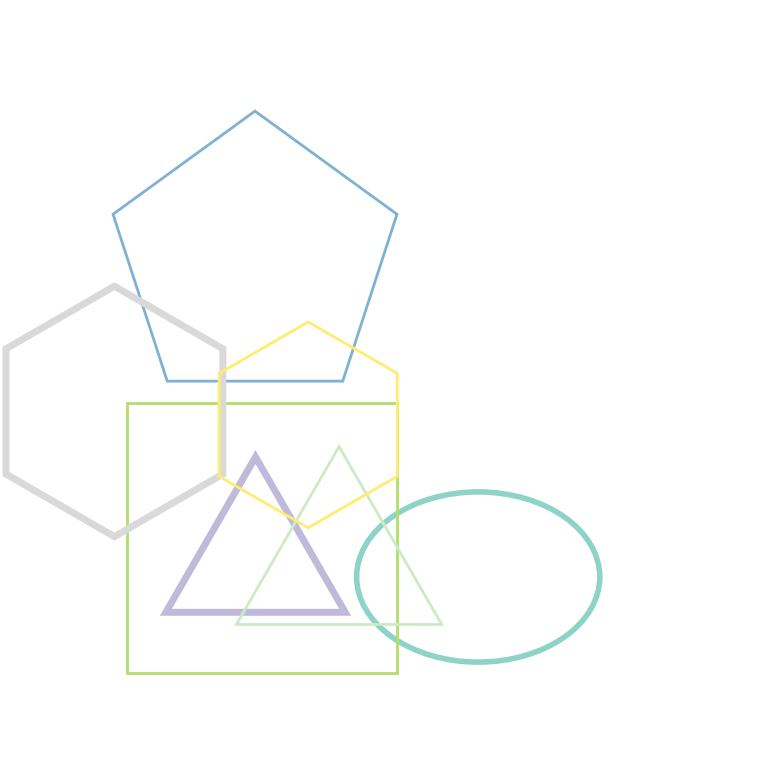[{"shape": "oval", "thickness": 2, "radius": 0.79, "center": [0.621, 0.251]}, {"shape": "triangle", "thickness": 2.5, "radius": 0.67, "center": [0.332, 0.272]}, {"shape": "pentagon", "thickness": 1, "radius": 0.97, "center": [0.331, 0.662]}, {"shape": "square", "thickness": 1, "radius": 0.88, "center": [0.34, 0.301]}, {"shape": "hexagon", "thickness": 2.5, "radius": 0.81, "center": [0.149, 0.466]}, {"shape": "triangle", "thickness": 1, "radius": 0.77, "center": [0.44, 0.266]}, {"shape": "hexagon", "thickness": 1, "radius": 0.67, "center": [0.4, 0.448]}]